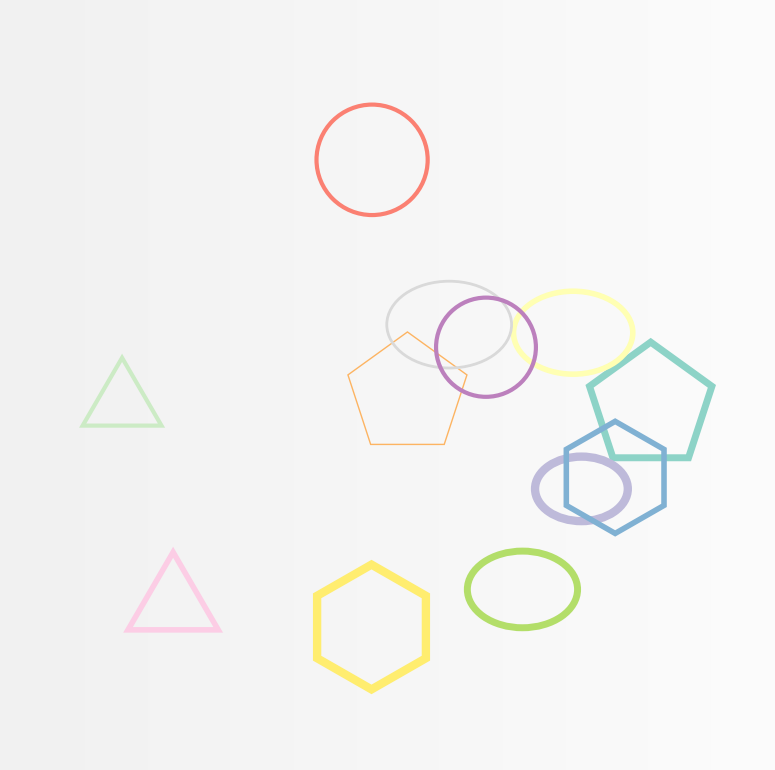[{"shape": "pentagon", "thickness": 2.5, "radius": 0.42, "center": [0.84, 0.473]}, {"shape": "oval", "thickness": 2, "radius": 0.38, "center": [0.74, 0.568]}, {"shape": "oval", "thickness": 3, "radius": 0.3, "center": [0.75, 0.365]}, {"shape": "circle", "thickness": 1.5, "radius": 0.36, "center": [0.48, 0.792]}, {"shape": "hexagon", "thickness": 2, "radius": 0.36, "center": [0.794, 0.38]}, {"shape": "pentagon", "thickness": 0.5, "radius": 0.4, "center": [0.526, 0.488]}, {"shape": "oval", "thickness": 2.5, "radius": 0.36, "center": [0.674, 0.235]}, {"shape": "triangle", "thickness": 2, "radius": 0.34, "center": [0.223, 0.216]}, {"shape": "oval", "thickness": 1, "radius": 0.4, "center": [0.58, 0.578]}, {"shape": "circle", "thickness": 1.5, "radius": 0.32, "center": [0.627, 0.549]}, {"shape": "triangle", "thickness": 1.5, "radius": 0.29, "center": [0.158, 0.477]}, {"shape": "hexagon", "thickness": 3, "radius": 0.41, "center": [0.479, 0.186]}]